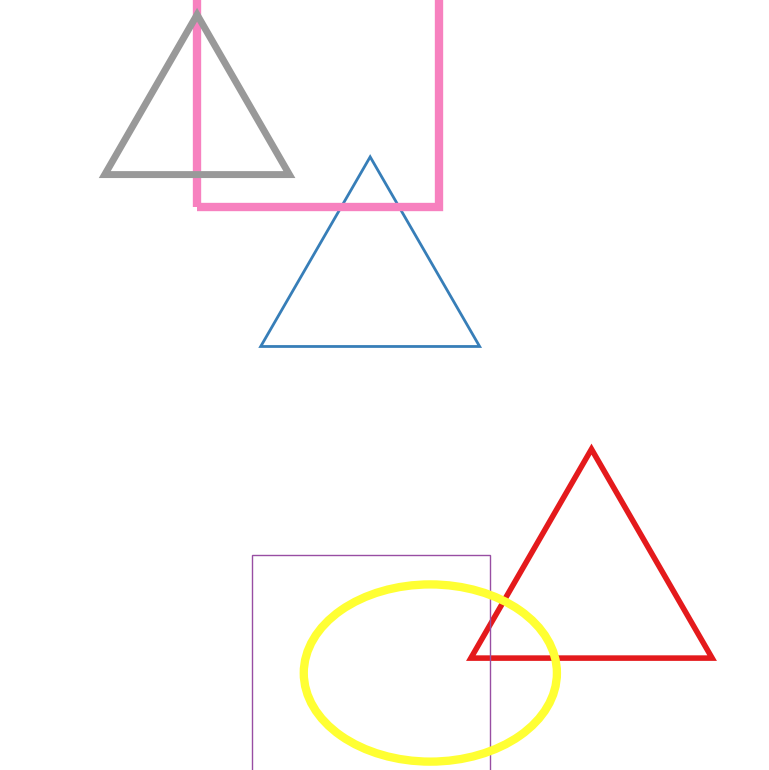[{"shape": "triangle", "thickness": 2, "radius": 0.9, "center": [0.768, 0.236]}, {"shape": "triangle", "thickness": 1, "radius": 0.82, "center": [0.481, 0.632]}, {"shape": "square", "thickness": 0.5, "radius": 0.77, "center": [0.482, 0.125]}, {"shape": "oval", "thickness": 3, "radius": 0.82, "center": [0.559, 0.126]}, {"shape": "square", "thickness": 3, "radius": 0.79, "center": [0.413, 0.889]}, {"shape": "triangle", "thickness": 2.5, "radius": 0.69, "center": [0.256, 0.842]}]